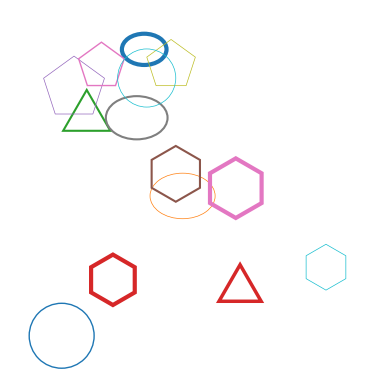[{"shape": "oval", "thickness": 3, "radius": 0.29, "center": [0.375, 0.872]}, {"shape": "circle", "thickness": 1, "radius": 0.42, "center": [0.16, 0.128]}, {"shape": "oval", "thickness": 0.5, "radius": 0.42, "center": [0.474, 0.491]}, {"shape": "triangle", "thickness": 1.5, "radius": 0.35, "center": [0.225, 0.696]}, {"shape": "triangle", "thickness": 2.5, "radius": 0.32, "center": [0.624, 0.249]}, {"shape": "hexagon", "thickness": 3, "radius": 0.33, "center": [0.293, 0.273]}, {"shape": "pentagon", "thickness": 0.5, "radius": 0.42, "center": [0.192, 0.771]}, {"shape": "hexagon", "thickness": 1.5, "radius": 0.36, "center": [0.457, 0.548]}, {"shape": "pentagon", "thickness": 1, "radius": 0.31, "center": [0.263, 0.828]}, {"shape": "hexagon", "thickness": 3, "radius": 0.39, "center": [0.612, 0.511]}, {"shape": "oval", "thickness": 1.5, "radius": 0.4, "center": [0.355, 0.694]}, {"shape": "pentagon", "thickness": 0.5, "radius": 0.33, "center": [0.444, 0.831]}, {"shape": "circle", "thickness": 0.5, "radius": 0.38, "center": [0.381, 0.797]}, {"shape": "hexagon", "thickness": 0.5, "radius": 0.3, "center": [0.847, 0.306]}]